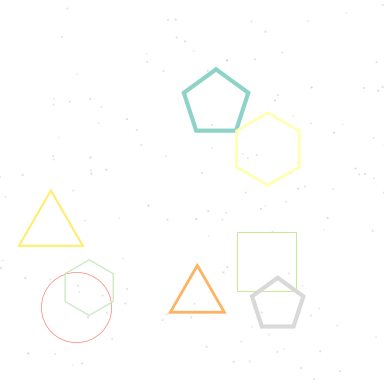[{"shape": "pentagon", "thickness": 3, "radius": 0.44, "center": [0.561, 0.732]}, {"shape": "hexagon", "thickness": 2, "radius": 0.47, "center": [0.696, 0.613]}, {"shape": "circle", "thickness": 0.5, "radius": 0.46, "center": [0.199, 0.201]}, {"shape": "triangle", "thickness": 2, "radius": 0.4, "center": [0.513, 0.229]}, {"shape": "square", "thickness": 0.5, "radius": 0.38, "center": [0.693, 0.321]}, {"shape": "pentagon", "thickness": 3, "radius": 0.35, "center": [0.721, 0.209]}, {"shape": "hexagon", "thickness": 1, "radius": 0.36, "center": [0.232, 0.253]}, {"shape": "triangle", "thickness": 1.5, "radius": 0.48, "center": [0.132, 0.409]}]